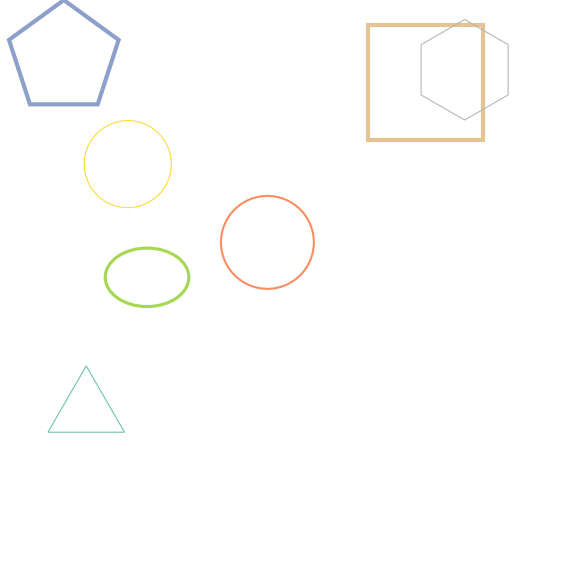[{"shape": "triangle", "thickness": 0.5, "radius": 0.38, "center": [0.149, 0.289]}, {"shape": "circle", "thickness": 1, "radius": 0.4, "center": [0.463, 0.579]}, {"shape": "pentagon", "thickness": 2, "radius": 0.5, "center": [0.11, 0.899]}, {"shape": "oval", "thickness": 1.5, "radius": 0.36, "center": [0.255, 0.519]}, {"shape": "circle", "thickness": 0.5, "radius": 0.38, "center": [0.221, 0.715]}, {"shape": "square", "thickness": 2, "radius": 0.5, "center": [0.737, 0.857]}, {"shape": "hexagon", "thickness": 0.5, "radius": 0.44, "center": [0.805, 0.878]}]